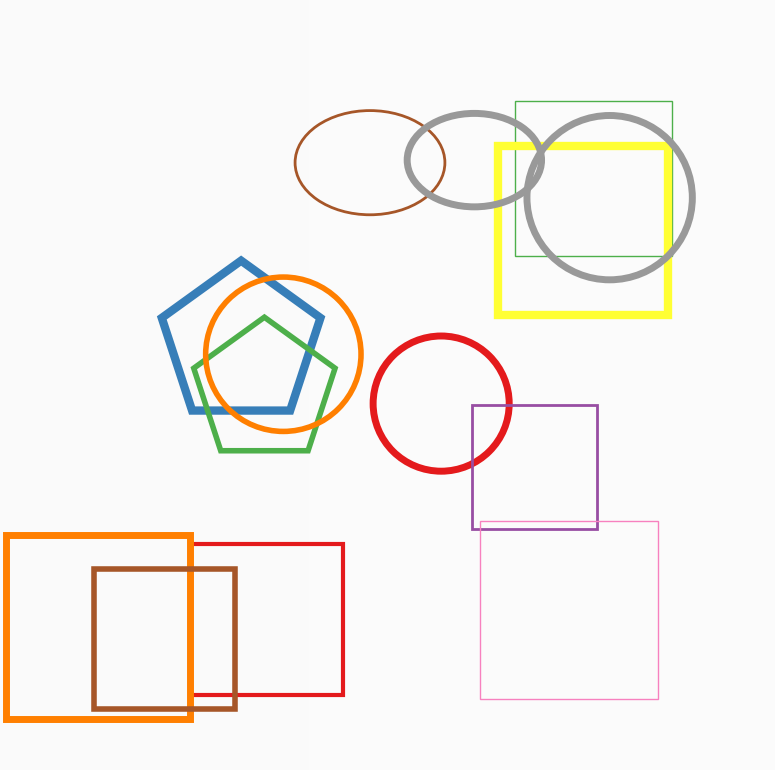[{"shape": "square", "thickness": 1.5, "radius": 0.49, "center": [0.345, 0.196]}, {"shape": "circle", "thickness": 2.5, "radius": 0.44, "center": [0.569, 0.476]}, {"shape": "pentagon", "thickness": 3, "radius": 0.54, "center": [0.311, 0.554]}, {"shape": "pentagon", "thickness": 2, "radius": 0.48, "center": [0.341, 0.492]}, {"shape": "square", "thickness": 0.5, "radius": 0.51, "center": [0.766, 0.768]}, {"shape": "square", "thickness": 1, "radius": 0.4, "center": [0.69, 0.393]}, {"shape": "circle", "thickness": 2, "radius": 0.5, "center": [0.366, 0.54]}, {"shape": "square", "thickness": 2.5, "radius": 0.6, "center": [0.126, 0.186]}, {"shape": "square", "thickness": 3, "radius": 0.55, "center": [0.752, 0.701]}, {"shape": "oval", "thickness": 1, "radius": 0.48, "center": [0.477, 0.789]}, {"shape": "square", "thickness": 2, "radius": 0.46, "center": [0.212, 0.17]}, {"shape": "square", "thickness": 0.5, "radius": 0.58, "center": [0.734, 0.208]}, {"shape": "oval", "thickness": 2.5, "radius": 0.43, "center": [0.612, 0.792]}, {"shape": "circle", "thickness": 2.5, "radius": 0.53, "center": [0.787, 0.743]}]